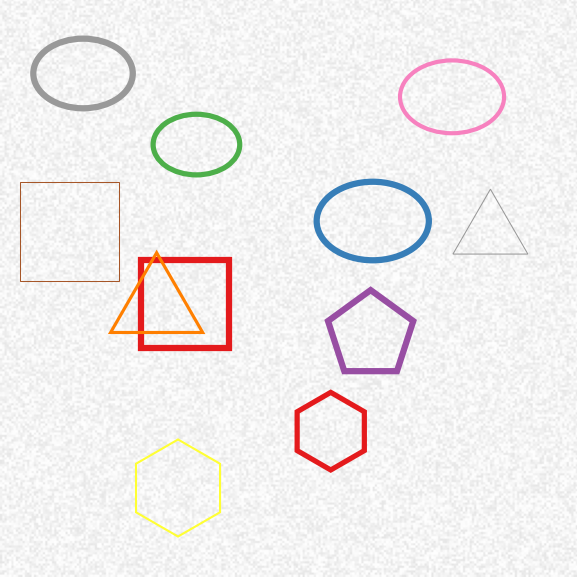[{"shape": "hexagon", "thickness": 2.5, "radius": 0.34, "center": [0.573, 0.253]}, {"shape": "square", "thickness": 3, "radius": 0.38, "center": [0.32, 0.473]}, {"shape": "oval", "thickness": 3, "radius": 0.49, "center": [0.645, 0.616]}, {"shape": "oval", "thickness": 2.5, "radius": 0.37, "center": [0.34, 0.749]}, {"shape": "pentagon", "thickness": 3, "radius": 0.39, "center": [0.642, 0.419]}, {"shape": "triangle", "thickness": 1.5, "radius": 0.46, "center": [0.271, 0.469]}, {"shape": "hexagon", "thickness": 1, "radius": 0.42, "center": [0.308, 0.154]}, {"shape": "square", "thickness": 0.5, "radius": 0.43, "center": [0.121, 0.598]}, {"shape": "oval", "thickness": 2, "radius": 0.45, "center": [0.783, 0.831]}, {"shape": "triangle", "thickness": 0.5, "radius": 0.37, "center": [0.849, 0.597]}, {"shape": "oval", "thickness": 3, "radius": 0.43, "center": [0.144, 0.872]}]